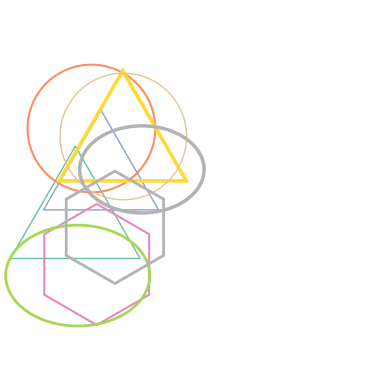[{"shape": "triangle", "thickness": 1, "radius": 0.97, "center": [0.196, 0.426]}, {"shape": "circle", "thickness": 1.5, "radius": 0.83, "center": [0.237, 0.666]}, {"shape": "triangle", "thickness": 1, "radius": 0.86, "center": [0.262, 0.541]}, {"shape": "hexagon", "thickness": 1.5, "radius": 0.79, "center": [0.251, 0.313]}, {"shape": "oval", "thickness": 2, "radius": 0.94, "center": [0.202, 0.284]}, {"shape": "triangle", "thickness": 2.5, "radius": 0.95, "center": [0.319, 0.626]}, {"shape": "circle", "thickness": 1, "radius": 0.82, "center": [0.32, 0.645]}, {"shape": "oval", "thickness": 2.5, "radius": 0.81, "center": [0.369, 0.56]}, {"shape": "hexagon", "thickness": 2, "radius": 0.73, "center": [0.299, 0.41]}]